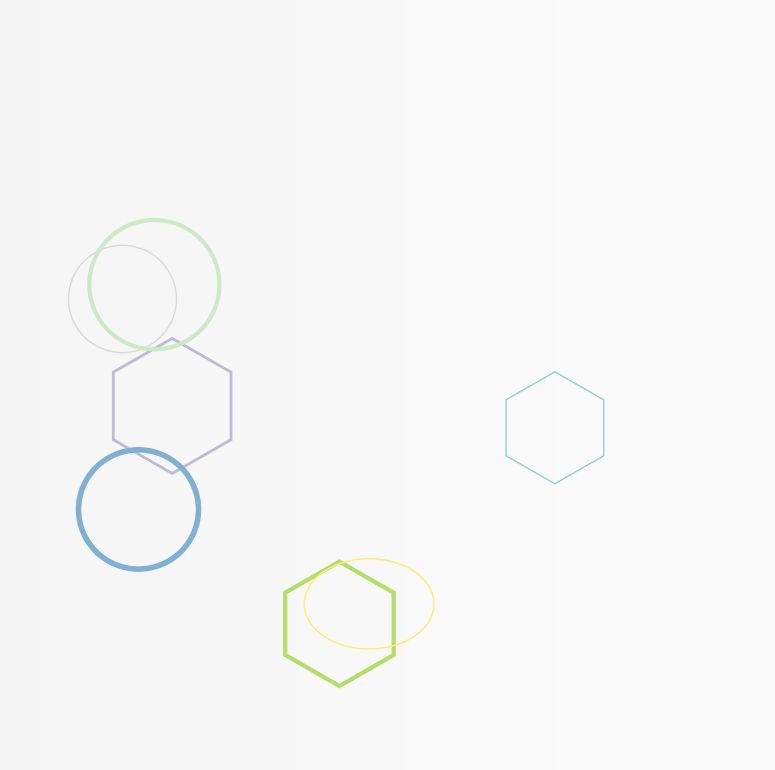[{"shape": "hexagon", "thickness": 0.5, "radius": 0.36, "center": [0.716, 0.444]}, {"shape": "hexagon", "thickness": 1, "radius": 0.44, "center": [0.222, 0.473]}, {"shape": "circle", "thickness": 2, "radius": 0.39, "center": [0.179, 0.338]}, {"shape": "hexagon", "thickness": 1.5, "radius": 0.4, "center": [0.438, 0.19]}, {"shape": "circle", "thickness": 0.5, "radius": 0.35, "center": [0.158, 0.612]}, {"shape": "circle", "thickness": 1.5, "radius": 0.42, "center": [0.199, 0.63]}, {"shape": "oval", "thickness": 0.5, "radius": 0.42, "center": [0.476, 0.216]}]